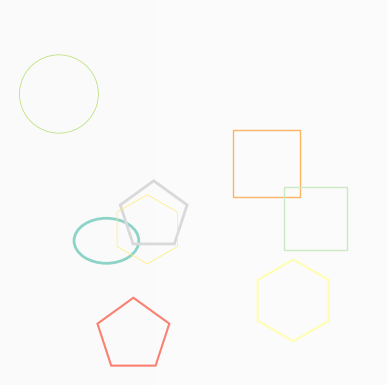[{"shape": "oval", "thickness": 2, "radius": 0.42, "center": [0.275, 0.375]}, {"shape": "hexagon", "thickness": 1.5, "radius": 0.53, "center": [0.757, 0.22]}, {"shape": "pentagon", "thickness": 1.5, "radius": 0.49, "center": [0.344, 0.129]}, {"shape": "square", "thickness": 1, "radius": 0.43, "center": [0.688, 0.576]}, {"shape": "circle", "thickness": 0.5, "radius": 0.51, "center": [0.152, 0.756]}, {"shape": "pentagon", "thickness": 2, "radius": 0.45, "center": [0.397, 0.44]}, {"shape": "square", "thickness": 1, "radius": 0.41, "center": [0.814, 0.432]}, {"shape": "hexagon", "thickness": 0.5, "radius": 0.45, "center": [0.38, 0.404]}]